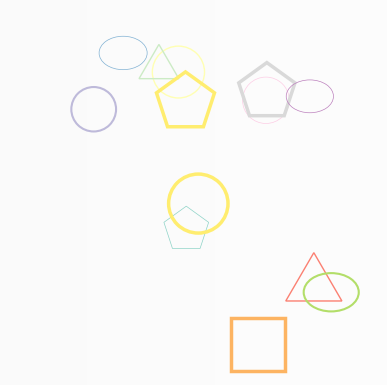[{"shape": "pentagon", "thickness": 0.5, "radius": 0.3, "center": [0.481, 0.404]}, {"shape": "circle", "thickness": 1, "radius": 0.34, "center": [0.46, 0.813]}, {"shape": "circle", "thickness": 1.5, "radius": 0.29, "center": [0.242, 0.716]}, {"shape": "triangle", "thickness": 1, "radius": 0.42, "center": [0.81, 0.26]}, {"shape": "oval", "thickness": 0.5, "radius": 0.31, "center": [0.318, 0.862]}, {"shape": "square", "thickness": 2.5, "radius": 0.35, "center": [0.665, 0.105]}, {"shape": "oval", "thickness": 1.5, "radius": 0.36, "center": [0.855, 0.241]}, {"shape": "circle", "thickness": 0.5, "radius": 0.3, "center": [0.686, 0.739]}, {"shape": "pentagon", "thickness": 2.5, "radius": 0.38, "center": [0.689, 0.761]}, {"shape": "oval", "thickness": 0.5, "radius": 0.3, "center": [0.8, 0.75]}, {"shape": "triangle", "thickness": 1, "radius": 0.3, "center": [0.41, 0.825]}, {"shape": "pentagon", "thickness": 2.5, "radius": 0.39, "center": [0.479, 0.734]}, {"shape": "circle", "thickness": 2.5, "radius": 0.38, "center": [0.512, 0.471]}]